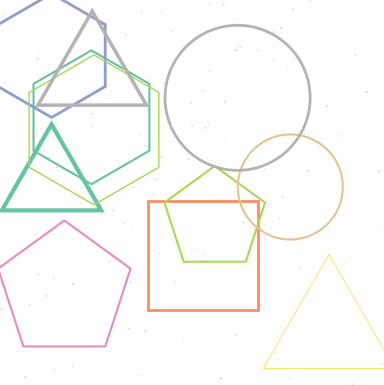[{"shape": "triangle", "thickness": 3, "radius": 0.75, "center": [0.134, 0.528]}, {"shape": "hexagon", "thickness": 1.5, "radius": 0.87, "center": [0.238, 0.695]}, {"shape": "square", "thickness": 2, "radius": 0.71, "center": [0.527, 0.336]}, {"shape": "hexagon", "thickness": 2, "radius": 0.8, "center": [0.134, 0.856]}, {"shape": "pentagon", "thickness": 1.5, "radius": 0.9, "center": [0.167, 0.246]}, {"shape": "hexagon", "thickness": 1, "radius": 0.97, "center": [0.244, 0.663]}, {"shape": "pentagon", "thickness": 1.5, "radius": 0.69, "center": [0.558, 0.431]}, {"shape": "triangle", "thickness": 0.5, "radius": 0.99, "center": [0.855, 0.141]}, {"shape": "circle", "thickness": 1.5, "radius": 0.68, "center": [0.754, 0.514]}, {"shape": "triangle", "thickness": 2.5, "radius": 0.81, "center": [0.239, 0.808]}, {"shape": "circle", "thickness": 2, "radius": 0.94, "center": [0.617, 0.746]}]